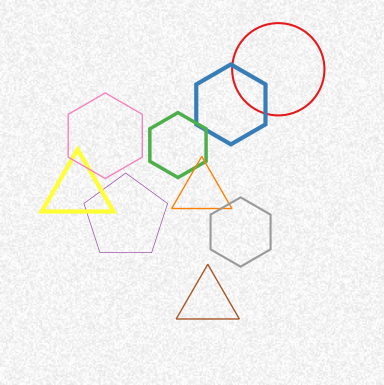[{"shape": "circle", "thickness": 1.5, "radius": 0.6, "center": [0.723, 0.82]}, {"shape": "hexagon", "thickness": 3, "radius": 0.52, "center": [0.6, 0.729]}, {"shape": "hexagon", "thickness": 2.5, "radius": 0.42, "center": [0.462, 0.623]}, {"shape": "pentagon", "thickness": 0.5, "radius": 0.57, "center": [0.327, 0.436]}, {"shape": "triangle", "thickness": 1, "radius": 0.45, "center": [0.524, 0.503]}, {"shape": "triangle", "thickness": 3, "radius": 0.54, "center": [0.202, 0.504]}, {"shape": "triangle", "thickness": 1, "radius": 0.47, "center": [0.54, 0.219]}, {"shape": "hexagon", "thickness": 1, "radius": 0.56, "center": [0.273, 0.647]}, {"shape": "hexagon", "thickness": 1.5, "radius": 0.45, "center": [0.625, 0.397]}]